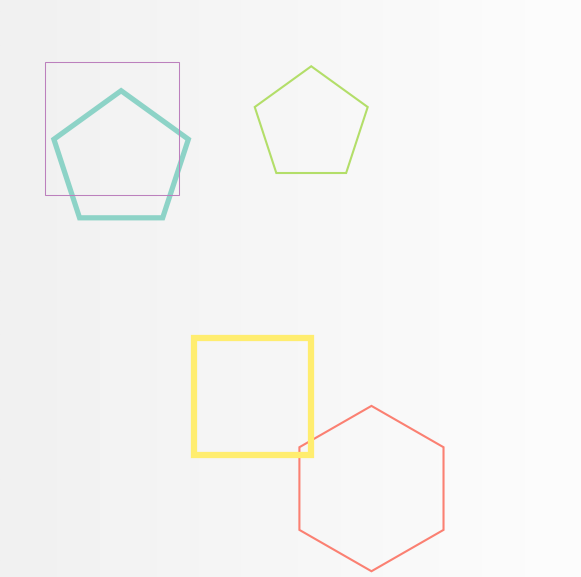[{"shape": "pentagon", "thickness": 2.5, "radius": 0.61, "center": [0.208, 0.72]}, {"shape": "hexagon", "thickness": 1, "radius": 0.72, "center": [0.639, 0.153]}, {"shape": "pentagon", "thickness": 1, "radius": 0.51, "center": [0.535, 0.782]}, {"shape": "square", "thickness": 0.5, "radius": 0.57, "center": [0.192, 0.776]}, {"shape": "square", "thickness": 3, "radius": 0.5, "center": [0.434, 0.312]}]